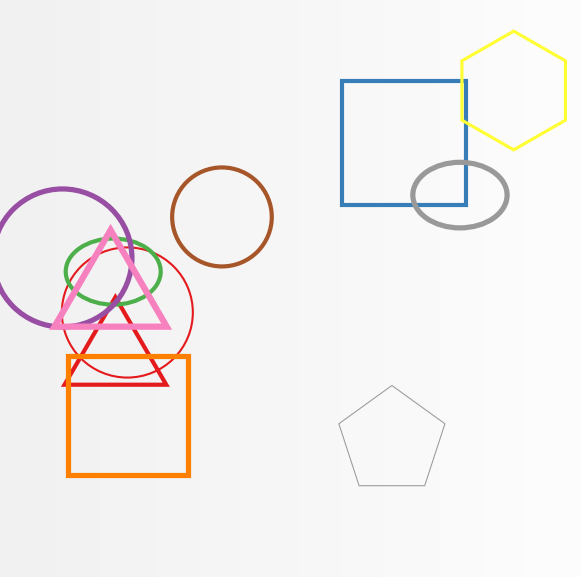[{"shape": "triangle", "thickness": 2, "radius": 0.51, "center": [0.199, 0.383]}, {"shape": "circle", "thickness": 1, "radius": 0.56, "center": [0.219, 0.458]}, {"shape": "square", "thickness": 2, "radius": 0.53, "center": [0.695, 0.752]}, {"shape": "oval", "thickness": 2, "radius": 0.41, "center": [0.195, 0.529]}, {"shape": "circle", "thickness": 2.5, "radius": 0.6, "center": [0.107, 0.552]}, {"shape": "square", "thickness": 2.5, "radius": 0.52, "center": [0.22, 0.28]}, {"shape": "hexagon", "thickness": 1.5, "radius": 0.51, "center": [0.884, 0.842]}, {"shape": "circle", "thickness": 2, "radius": 0.43, "center": [0.382, 0.623]}, {"shape": "triangle", "thickness": 3, "radius": 0.56, "center": [0.19, 0.489]}, {"shape": "pentagon", "thickness": 0.5, "radius": 0.48, "center": [0.674, 0.236]}, {"shape": "oval", "thickness": 2.5, "radius": 0.41, "center": [0.791, 0.661]}]